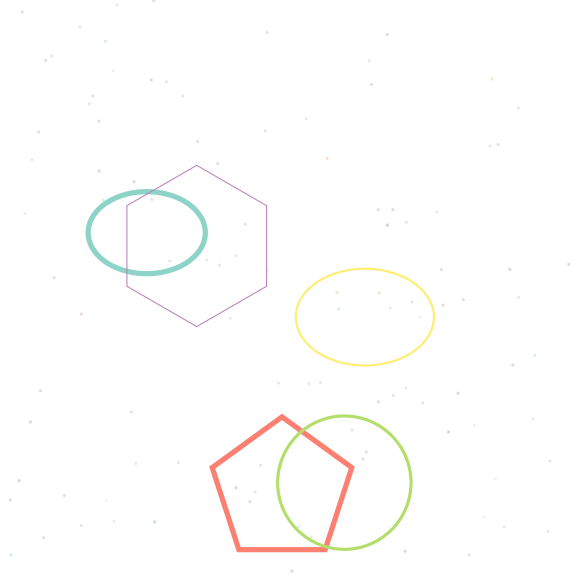[{"shape": "oval", "thickness": 2.5, "radius": 0.51, "center": [0.254, 0.596]}, {"shape": "pentagon", "thickness": 2.5, "radius": 0.64, "center": [0.488, 0.15]}, {"shape": "circle", "thickness": 1.5, "radius": 0.58, "center": [0.596, 0.163]}, {"shape": "hexagon", "thickness": 0.5, "radius": 0.7, "center": [0.341, 0.573]}, {"shape": "oval", "thickness": 1, "radius": 0.6, "center": [0.632, 0.45]}]